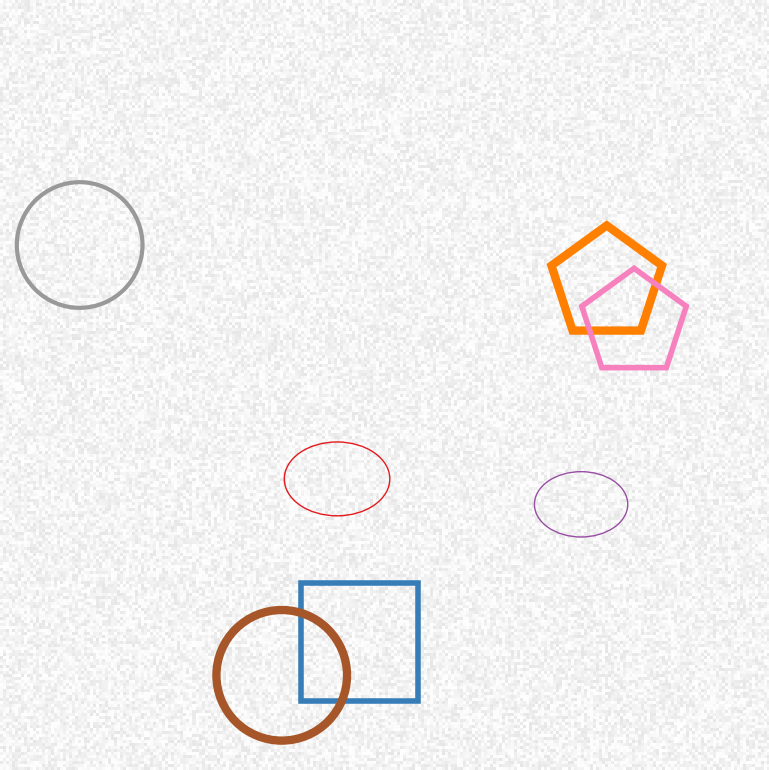[{"shape": "oval", "thickness": 0.5, "radius": 0.34, "center": [0.438, 0.378]}, {"shape": "square", "thickness": 2, "radius": 0.38, "center": [0.467, 0.166]}, {"shape": "oval", "thickness": 0.5, "radius": 0.3, "center": [0.755, 0.345]}, {"shape": "pentagon", "thickness": 3, "radius": 0.38, "center": [0.788, 0.632]}, {"shape": "circle", "thickness": 3, "radius": 0.42, "center": [0.366, 0.123]}, {"shape": "pentagon", "thickness": 2, "radius": 0.36, "center": [0.823, 0.58]}, {"shape": "circle", "thickness": 1.5, "radius": 0.41, "center": [0.103, 0.682]}]